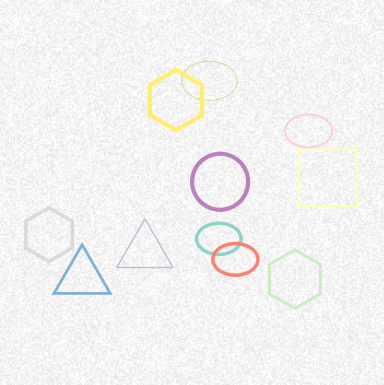[{"shape": "oval", "thickness": 2.5, "radius": 0.29, "center": [0.568, 0.38]}, {"shape": "square", "thickness": 1.5, "radius": 0.38, "center": [0.852, 0.539]}, {"shape": "triangle", "thickness": 1, "radius": 0.42, "center": [0.376, 0.347]}, {"shape": "oval", "thickness": 2.5, "radius": 0.29, "center": [0.611, 0.326]}, {"shape": "triangle", "thickness": 2, "radius": 0.42, "center": [0.213, 0.28]}, {"shape": "oval", "thickness": 0.5, "radius": 0.36, "center": [0.544, 0.79]}, {"shape": "oval", "thickness": 1.5, "radius": 0.31, "center": [0.801, 0.66]}, {"shape": "hexagon", "thickness": 2.5, "radius": 0.35, "center": [0.127, 0.391]}, {"shape": "circle", "thickness": 3, "radius": 0.36, "center": [0.572, 0.528]}, {"shape": "hexagon", "thickness": 2, "radius": 0.38, "center": [0.766, 0.275]}, {"shape": "hexagon", "thickness": 3, "radius": 0.39, "center": [0.457, 0.74]}]